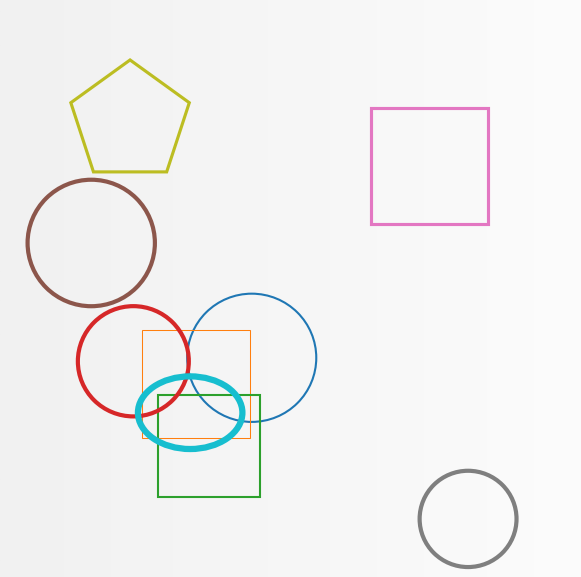[{"shape": "circle", "thickness": 1, "radius": 0.56, "center": [0.433, 0.38]}, {"shape": "square", "thickness": 0.5, "radius": 0.47, "center": [0.337, 0.334]}, {"shape": "square", "thickness": 1, "radius": 0.44, "center": [0.36, 0.227]}, {"shape": "circle", "thickness": 2, "radius": 0.48, "center": [0.229, 0.374]}, {"shape": "circle", "thickness": 2, "radius": 0.55, "center": [0.157, 0.578]}, {"shape": "square", "thickness": 1.5, "radius": 0.5, "center": [0.739, 0.712]}, {"shape": "circle", "thickness": 2, "radius": 0.42, "center": [0.805, 0.101]}, {"shape": "pentagon", "thickness": 1.5, "radius": 0.54, "center": [0.224, 0.788]}, {"shape": "oval", "thickness": 3, "radius": 0.45, "center": [0.327, 0.285]}]